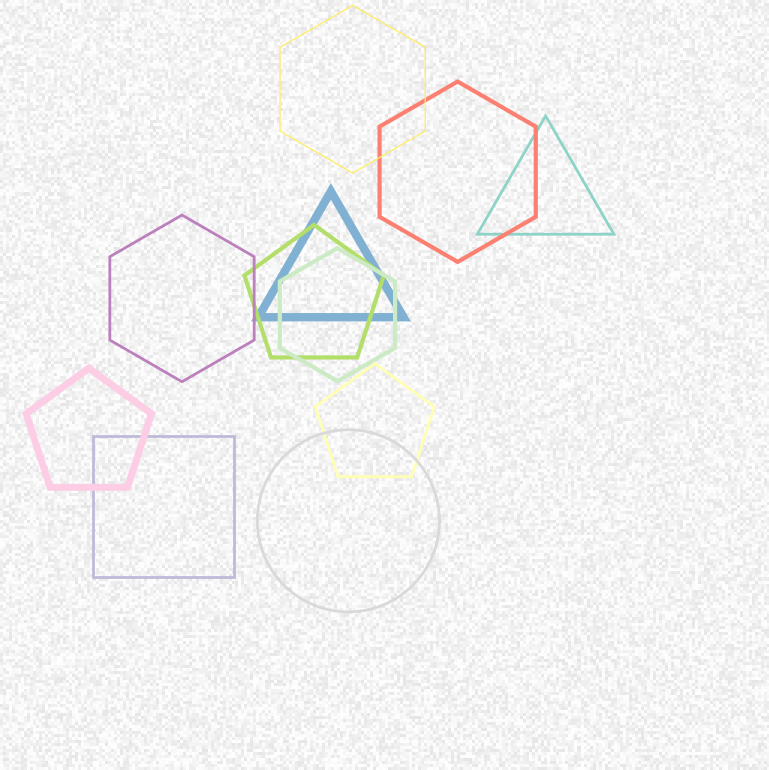[{"shape": "triangle", "thickness": 1, "radius": 0.51, "center": [0.709, 0.747]}, {"shape": "pentagon", "thickness": 1, "radius": 0.41, "center": [0.487, 0.447]}, {"shape": "square", "thickness": 1, "radius": 0.46, "center": [0.213, 0.343]}, {"shape": "hexagon", "thickness": 1.5, "radius": 0.59, "center": [0.594, 0.777]}, {"shape": "triangle", "thickness": 3, "radius": 0.54, "center": [0.43, 0.643]}, {"shape": "pentagon", "thickness": 1.5, "radius": 0.48, "center": [0.408, 0.613]}, {"shape": "pentagon", "thickness": 2.5, "radius": 0.43, "center": [0.115, 0.436]}, {"shape": "circle", "thickness": 1, "radius": 0.59, "center": [0.452, 0.324]}, {"shape": "hexagon", "thickness": 1, "radius": 0.54, "center": [0.236, 0.612]}, {"shape": "hexagon", "thickness": 1.5, "radius": 0.43, "center": [0.438, 0.591]}, {"shape": "hexagon", "thickness": 0.5, "radius": 0.54, "center": [0.458, 0.884]}]